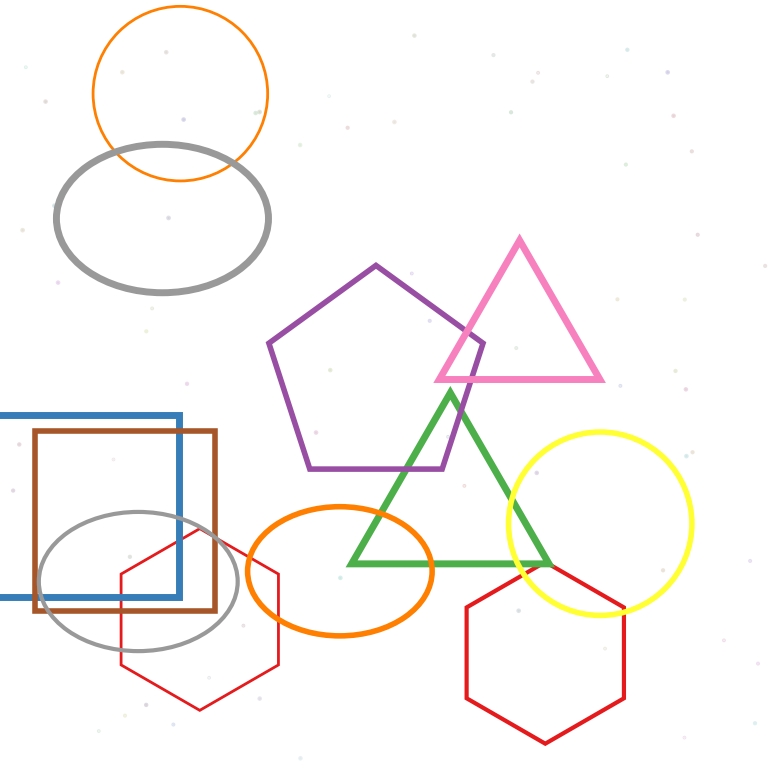[{"shape": "hexagon", "thickness": 1, "radius": 0.59, "center": [0.259, 0.195]}, {"shape": "hexagon", "thickness": 1.5, "radius": 0.59, "center": [0.708, 0.152]}, {"shape": "square", "thickness": 2.5, "radius": 0.59, "center": [0.114, 0.343]}, {"shape": "triangle", "thickness": 2.5, "radius": 0.74, "center": [0.585, 0.342]}, {"shape": "pentagon", "thickness": 2, "radius": 0.73, "center": [0.488, 0.509]}, {"shape": "oval", "thickness": 2, "radius": 0.6, "center": [0.441, 0.258]}, {"shape": "circle", "thickness": 1, "radius": 0.57, "center": [0.234, 0.878]}, {"shape": "circle", "thickness": 2, "radius": 0.6, "center": [0.78, 0.32]}, {"shape": "square", "thickness": 2, "radius": 0.58, "center": [0.163, 0.323]}, {"shape": "triangle", "thickness": 2.5, "radius": 0.6, "center": [0.675, 0.567]}, {"shape": "oval", "thickness": 1.5, "radius": 0.65, "center": [0.18, 0.245]}, {"shape": "oval", "thickness": 2.5, "radius": 0.69, "center": [0.211, 0.716]}]